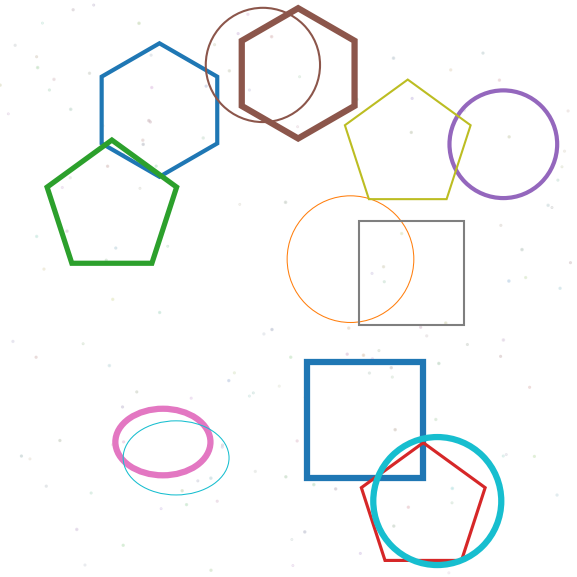[{"shape": "hexagon", "thickness": 2, "radius": 0.58, "center": [0.276, 0.809]}, {"shape": "square", "thickness": 3, "radius": 0.5, "center": [0.632, 0.272]}, {"shape": "circle", "thickness": 0.5, "radius": 0.55, "center": [0.607, 0.55]}, {"shape": "pentagon", "thickness": 2.5, "radius": 0.59, "center": [0.194, 0.639]}, {"shape": "pentagon", "thickness": 1.5, "radius": 0.56, "center": [0.733, 0.12]}, {"shape": "circle", "thickness": 2, "radius": 0.47, "center": [0.872, 0.749]}, {"shape": "circle", "thickness": 1, "radius": 0.49, "center": [0.455, 0.887]}, {"shape": "hexagon", "thickness": 3, "radius": 0.56, "center": [0.516, 0.872]}, {"shape": "oval", "thickness": 3, "radius": 0.41, "center": [0.282, 0.234]}, {"shape": "square", "thickness": 1, "radius": 0.45, "center": [0.713, 0.527]}, {"shape": "pentagon", "thickness": 1, "radius": 0.57, "center": [0.706, 0.747]}, {"shape": "oval", "thickness": 0.5, "radius": 0.46, "center": [0.305, 0.206]}, {"shape": "circle", "thickness": 3, "radius": 0.55, "center": [0.757, 0.132]}]